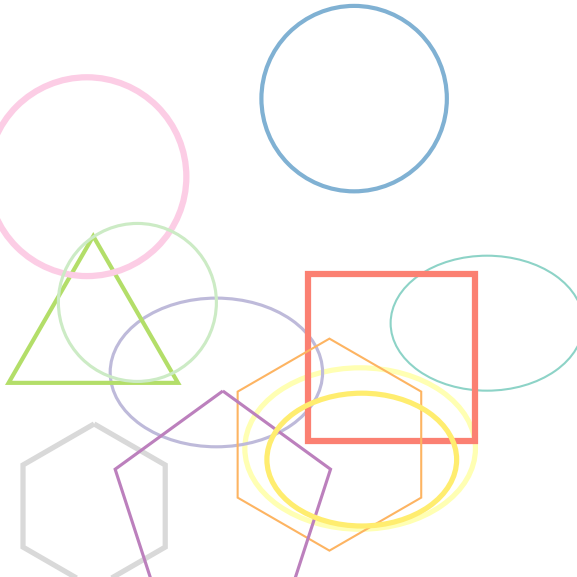[{"shape": "oval", "thickness": 1, "radius": 0.83, "center": [0.843, 0.44]}, {"shape": "oval", "thickness": 2.5, "radius": 1.0, "center": [0.624, 0.222]}, {"shape": "oval", "thickness": 1.5, "radius": 0.92, "center": [0.375, 0.354]}, {"shape": "square", "thickness": 3, "radius": 0.72, "center": [0.677, 0.38]}, {"shape": "circle", "thickness": 2, "radius": 0.8, "center": [0.613, 0.828]}, {"shape": "hexagon", "thickness": 1, "radius": 0.92, "center": [0.57, 0.229]}, {"shape": "triangle", "thickness": 2, "radius": 0.85, "center": [0.162, 0.421]}, {"shape": "circle", "thickness": 3, "radius": 0.86, "center": [0.151, 0.693]}, {"shape": "hexagon", "thickness": 2.5, "radius": 0.71, "center": [0.163, 0.123]}, {"shape": "pentagon", "thickness": 1.5, "radius": 0.98, "center": [0.386, 0.126]}, {"shape": "circle", "thickness": 1.5, "radius": 0.68, "center": [0.238, 0.475]}, {"shape": "oval", "thickness": 2.5, "radius": 0.82, "center": [0.626, 0.203]}]